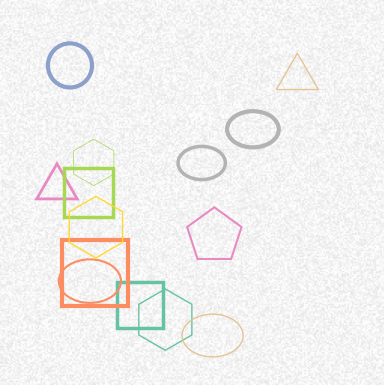[{"shape": "hexagon", "thickness": 1, "radius": 0.4, "center": [0.429, 0.17]}, {"shape": "square", "thickness": 2.5, "radius": 0.3, "center": [0.364, 0.208]}, {"shape": "oval", "thickness": 1.5, "radius": 0.4, "center": [0.233, 0.27]}, {"shape": "square", "thickness": 3, "radius": 0.43, "center": [0.246, 0.291]}, {"shape": "circle", "thickness": 3, "radius": 0.29, "center": [0.182, 0.83]}, {"shape": "pentagon", "thickness": 1.5, "radius": 0.37, "center": [0.557, 0.387]}, {"shape": "triangle", "thickness": 2, "radius": 0.3, "center": [0.148, 0.514]}, {"shape": "hexagon", "thickness": 0.5, "radius": 0.3, "center": [0.243, 0.578]}, {"shape": "square", "thickness": 2.5, "radius": 0.31, "center": [0.23, 0.5]}, {"shape": "hexagon", "thickness": 1, "radius": 0.4, "center": [0.249, 0.41]}, {"shape": "oval", "thickness": 1, "radius": 0.4, "center": [0.552, 0.128]}, {"shape": "triangle", "thickness": 1, "radius": 0.31, "center": [0.772, 0.799]}, {"shape": "oval", "thickness": 2.5, "radius": 0.31, "center": [0.524, 0.577]}, {"shape": "oval", "thickness": 3, "radius": 0.34, "center": [0.657, 0.664]}]